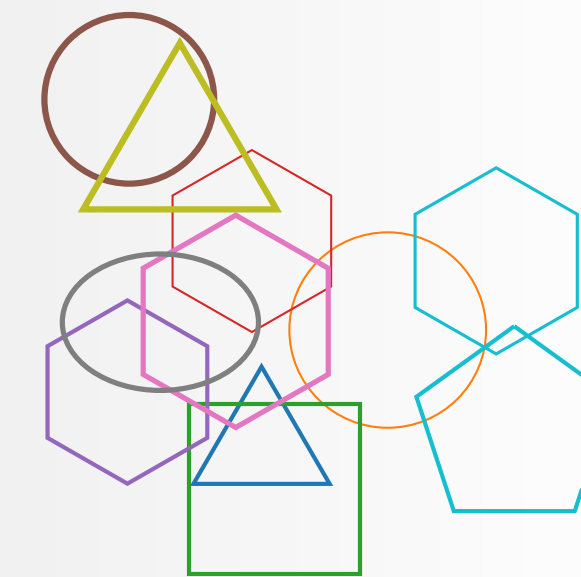[{"shape": "triangle", "thickness": 2, "radius": 0.68, "center": [0.45, 0.229]}, {"shape": "circle", "thickness": 1, "radius": 0.85, "center": [0.667, 0.428]}, {"shape": "square", "thickness": 2, "radius": 0.73, "center": [0.472, 0.153]}, {"shape": "hexagon", "thickness": 1, "radius": 0.79, "center": [0.433, 0.582]}, {"shape": "hexagon", "thickness": 2, "radius": 0.79, "center": [0.219, 0.32]}, {"shape": "circle", "thickness": 3, "radius": 0.73, "center": [0.222, 0.827]}, {"shape": "hexagon", "thickness": 2.5, "radius": 0.92, "center": [0.406, 0.443]}, {"shape": "oval", "thickness": 2.5, "radius": 0.84, "center": [0.276, 0.441]}, {"shape": "triangle", "thickness": 3, "radius": 0.96, "center": [0.309, 0.733]}, {"shape": "pentagon", "thickness": 2, "radius": 0.89, "center": [0.885, 0.257]}, {"shape": "hexagon", "thickness": 1.5, "radius": 0.81, "center": [0.854, 0.547]}]